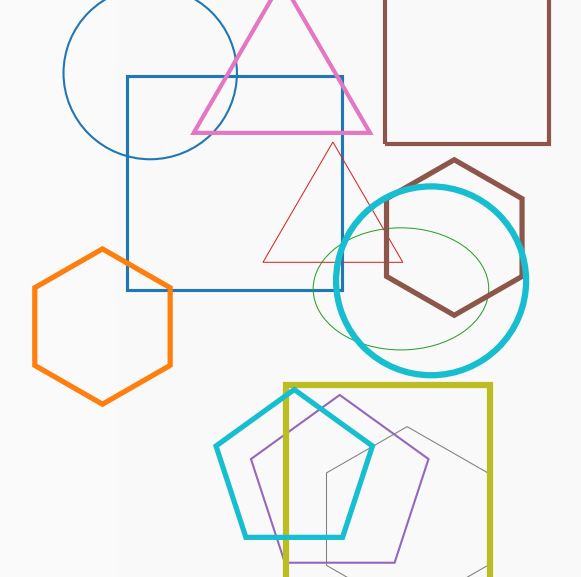[{"shape": "circle", "thickness": 1, "radius": 0.75, "center": [0.258, 0.873]}, {"shape": "square", "thickness": 1.5, "radius": 0.92, "center": [0.404, 0.682]}, {"shape": "hexagon", "thickness": 2.5, "radius": 0.67, "center": [0.176, 0.434]}, {"shape": "oval", "thickness": 0.5, "radius": 0.76, "center": [0.69, 0.499]}, {"shape": "triangle", "thickness": 0.5, "radius": 0.69, "center": [0.573, 0.614]}, {"shape": "pentagon", "thickness": 1, "radius": 0.8, "center": [0.584, 0.155]}, {"shape": "hexagon", "thickness": 2.5, "radius": 0.67, "center": [0.782, 0.588]}, {"shape": "square", "thickness": 2, "radius": 0.7, "center": [0.803, 0.89]}, {"shape": "triangle", "thickness": 2, "radius": 0.88, "center": [0.485, 0.857]}, {"shape": "hexagon", "thickness": 0.5, "radius": 0.8, "center": [0.7, 0.1]}, {"shape": "square", "thickness": 3, "radius": 0.88, "center": [0.668, 0.156]}, {"shape": "pentagon", "thickness": 2.5, "radius": 0.71, "center": [0.506, 0.183]}, {"shape": "circle", "thickness": 3, "radius": 0.82, "center": [0.742, 0.513]}]